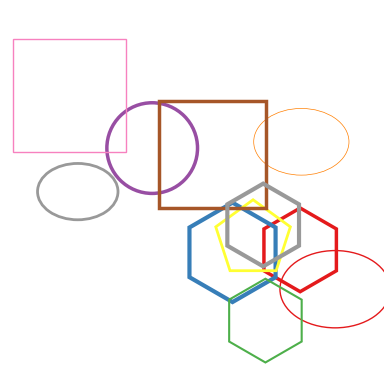[{"shape": "hexagon", "thickness": 2.5, "radius": 0.54, "center": [0.78, 0.351]}, {"shape": "oval", "thickness": 1, "radius": 0.72, "center": [0.871, 0.249]}, {"shape": "hexagon", "thickness": 3, "radius": 0.65, "center": [0.604, 0.345]}, {"shape": "hexagon", "thickness": 1.5, "radius": 0.54, "center": [0.689, 0.167]}, {"shape": "circle", "thickness": 2.5, "radius": 0.59, "center": [0.395, 0.615]}, {"shape": "oval", "thickness": 0.5, "radius": 0.62, "center": [0.783, 0.632]}, {"shape": "pentagon", "thickness": 2, "radius": 0.51, "center": [0.657, 0.379]}, {"shape": "square", "thickness": 2.5, "radius": 0.69, "center": [0.553, 0.6]}, {"shape": "square", "thickness": 1, "radius": 0.73, "center": [0.18, 0.751]}, {"shape": "hexagon", "thickness": 3, "radius": 0.54, "center": [0.684, 0.416]}, {"shape": "oval", "thickness": 2, "radius": 0.52, "center": [0.202, 0.502]}]